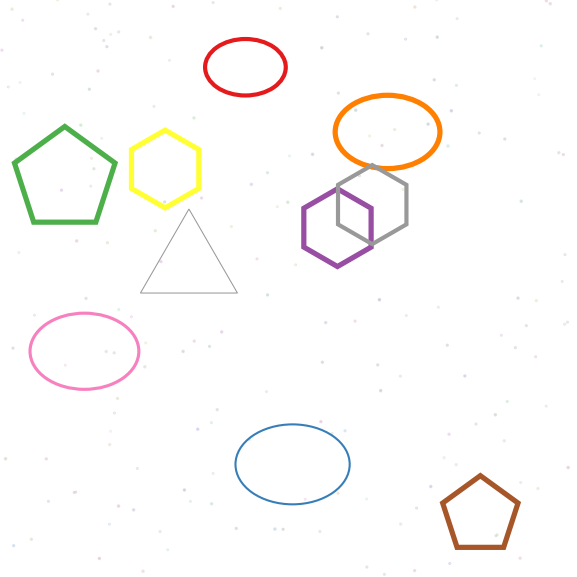[{"shape": "oval", "thickness": 2, "radius": 0.35, "center": [0.425, 0.883]}, {"shape": "oval", "thickness": 1, "radius": 0.49, "center": [0.507, 0.195]}, {"shape": "pentagon", "thickness": 2.5, "radius": 0.46, "center": [0.112, 0.689]}, {"shape": "hexagon", "thickness": 2.5, "radius": 0.34, "center": [0.584, 0.605]}, {"shape": "oval", "thickness": 2.5, "radius": 0.45, "center": [0.671, 0.771]}, {"shape": "hexagon", "thickness": 2.5, "radius": 0.34, "center": [0.286, 0.706]}, {"shape": "pentagon", "thickness": 2.5, "radius": 0.34, "center": [0.832, 0.107]}, {"shape": "oval", "thickness": 1.5, "radius": 0.47, "center": [0.146, 0.391]}, {"shape": "hexagon", "thickness": 2, "radius": 0.34, "center": [0.645, 0.645]}, {"shape": "triangle", "thickness": 0.5, "radius": 0.48, "center": [0.327, 0.54]}]